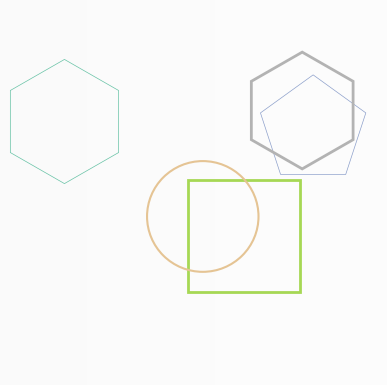[{"shape": "hexagon", "thickness": 0.5, "radius": 0.81, "center": [0.166, 0.684]}, {"shape": "pentagon", "thickness": 0.5, "radius": 0.71, "center": [0.808, 0.663]}, {"shape": "square", "thickness": 2, "radius": 0.73, "center": [0.63, 0.387]}, {"shape": "circle", "thickness": 1.5, "radius": 0.72, "center": [0.523, 0.438]}, {"shape": "hexagon", "thickness": 2, "radius": 0.76, "center": [0.78, 0.713]}]